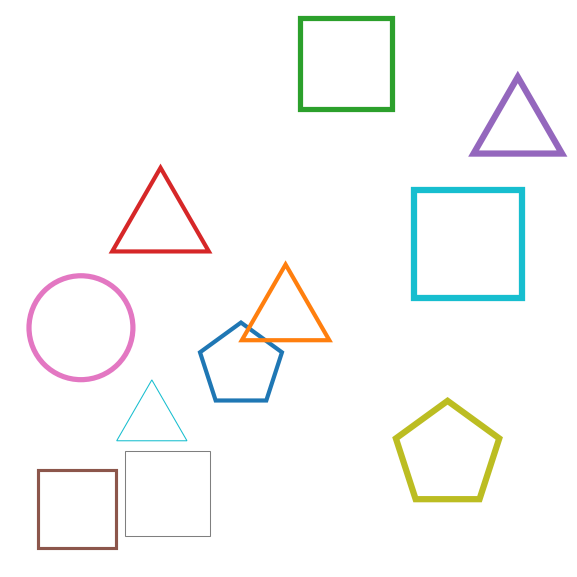[{"shape": "pentagon", "thickness": 2, "radius": 0.37, "center": [0.417, 0.366]}, {"shape": "triangle", "thickness": 2, "radius": 0.44, "center": [0.495, 0.454]}, {"shape": "square", "thickness": 2.5, "radius": 0.4, "center": [0.599, 0.889]}, {"shape": "triangle", "thickness": 2, "radius": 0.48, "center": [0.278, 0.612]}, {"shape": "triangle", "thickness": 3, "radius": 0.44, "center": [0.897, 0.777]}, {"shape": "square", "thickness": 1.5, "radius": 0.34, "center": [0.133, 0.117]}, {"shape": "circle", "thickness": 2.5, "radius": 0.45, "center": [0.14, 0.432]}, {"shape": "square", "thickness": 0.5, "radius": 0.37, "center": [0.289, 0.145]}, {"shape": "pentagon", "thickness": 3, "radius": 0.47, "center": [0.775, 0.211]}, {"shape": "triangle", "thickness": 0.5, "radius": 0.35, "center": [0.263, 0.271]}, {"shape": "square", "thickness": 3, "radius": 0.47, "center": [0.81, 0.576]}]